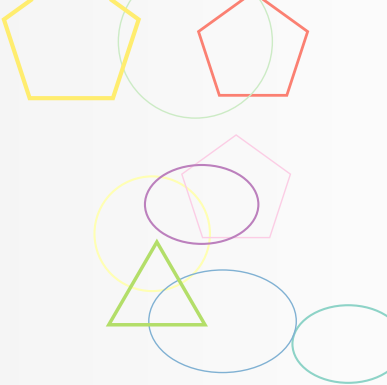[{"shape": "oval", "thickness": 1.5, "radius": 0.72, "center": [0.899, 0.106]}, {"shape": "circle", "thickness": 1.5, "radius": 0.75, "center": [0.393, 0.393]}, {"shape": "pentagon", "thickness": 2, "radius": 0.74, "center": [0.653, 0.872]}, {"shape": "oval", "thickness": 1, "radius": 0.95, "center": [0.574, 0.166]}, {"shape": "triangle", "thickness": 2.5, "radius": 0.72, "center": [0.405, 0.228]}, {"shape": "pentagon", "thickness": 1, "radius": 0.74, "center": [0.609, 0.502]}, {"shape": "oval", "thickness": 1.5, "radius": 0.73, "center": [0.52, 0.469]}, {"shape": "circle", "thickness": 1, "radius": 0.99, "center": [0.504, 0.892]}, {"shape": "pentagon", "thickness": 3, "radius": 0.91, "center": [0.184, 0.893]}]